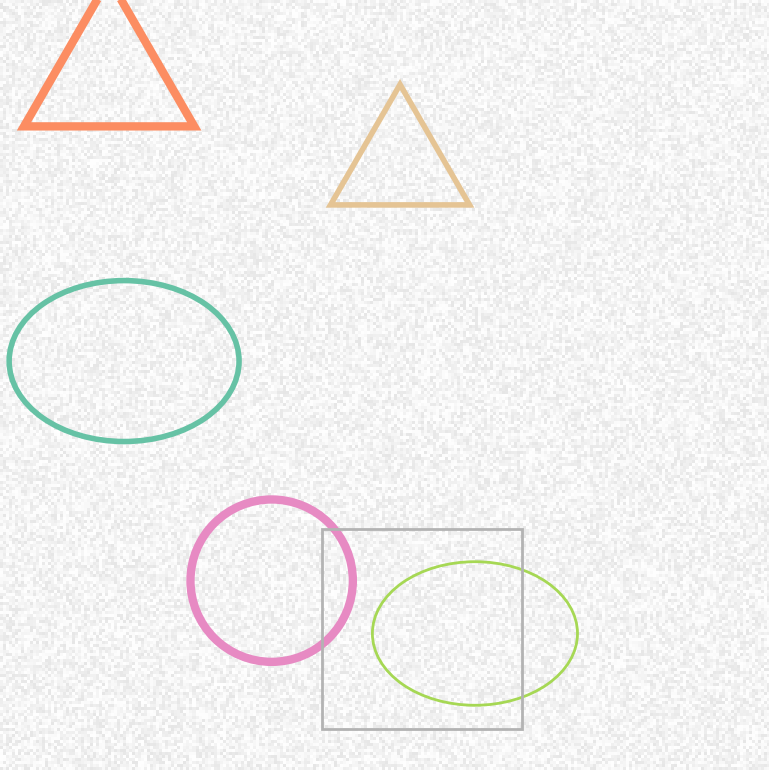[{"shape": "oval", "thickness": 2, "radius": 0.75, "center": [0.161, 0.531]}, {"shape": "triangle", "thickness": 3, "radius": 0.64, "center": [0.142, 0.9]}, {"shape": "circle", "thickness": 3, "radius": 0.53, "center": [0.353, 0.246]}, {"shape": "oval", "thickness": 1, "radius": 0.67, "center": [0.617, 0.177]}, {"shape": "triangle", "thickness": 2, "radius": 0.52, "center": [0.52, 0.786]}, {"shape": "square", "thickness": 1, "radius": 0.65, "center": [0.548, 0.183]}]